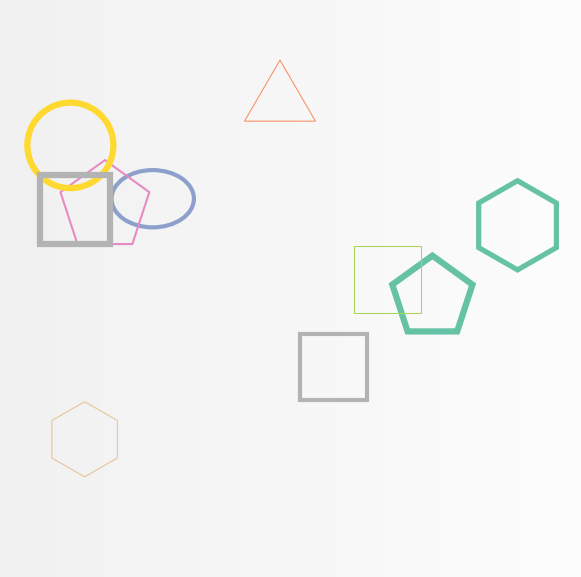[{"shape": "hexagon", "thickness": 2.5, "radius": 0.39, "center": [0.89, 0.609]}, {"shape": "pentagon", "thickness": 3, "radius": 0.36, "center": [0.744, 0.484]}, {"shape": "triangle", "thickness": 0.5, "radius": 0.35, "center": [0.482, 0.825]}, {"shape": "oval", "thickness": 2, "radius": 0.35, "center": [0.263, 0.655]}, {"shape": "pentagon", "thickness": 1, "radius": 0.4, "center": [0.18, 0.642]}, {"shape": "square", "thickness": 0.5, "radius": 0.29, "center": [0.666, 0.515]}, {"shape": "circle", "thickness": 3, "radius": 0.37, "center": [0.121, 0.747]}, {"shape": "hexagon", "thickness": 0.5, "radius": 0.33, "center": [0.146, 0.239]}, {"shape": "square", "thickness": 2, "radius": 0.29, "center": [0.574, 0.364]}, {"shape": "square", "thickness": 3, "radius": 0.3, "center": [0.129, 0.636]}]